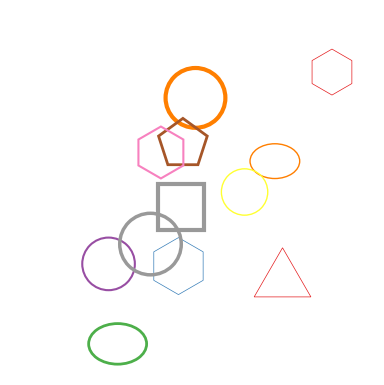[{"shape": "hexagon", "thickness": 0.5, "radius": 0.3, "center": [0.862, 0.813]}, {"shape": "triangle", "thickness": 0.5, "radius": 0.43, "center": [0.734, 0.271]}, {"shape": "hexagon", "thickness": 0.5, "radius": 0.37, "center": [0.464, 0.309]}, {"shape": "oval", "thickness": 2, "radius": 0.38, "center": [0.306, 0.107]}, {"shape": "circle", "thickness": 1.5, "radius": 0.34, "center": [0.282, 0.315]}, {"shape": "circle", "thickness": 3, "radius": 0.39, "center": [0.508, 0.746]}, {"shape": "oval", "thickness": 1, "radius": 0.32, "center": [0.714, 0.581]}, {"shape": "circle", "thickness": 1, "radius": 0.3, "center": [0.635, 0.501]}, {"shape": "pentagon", "thickness": 2, "radius": 0.33, "center": [0.475, 0.626]}, {"shape": "hexagon", "thickness": 1.5, "radius": 0.34, "center": [0.418, 0.604]}, {"shape": "circle", "thickness": 2.5, "radius": 0.4, "center": [0.391, 0.366]}, {"shape": "square", "thickness": 3, "radius": 0.3, "center": [0.471, 0.463]}]